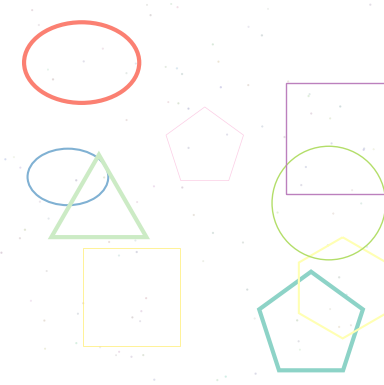[{"shape": "pentagon", "thickness": 3, "radius": 0.71, "center": [0.808, 0.153]}, {"shape": "hexagon", "thickness": 1.5, "radius": 0.66, "center": [0.89, 0.252]}, {"shape": "oval", "thickness": 3, "radius": 0.75, "center": [0.212, 0.837]}, {"shape": "oval", "thickness": 1.5, "radius": 0.52, "center": [0.176, 0.54]}, {"shape": "circle", "thickness": 1, "radius": 0.74, "center": [0.854, 0.473]}, {"shape": "pentagon", "thickness": 0.5, "radius": 0.53, "center": [0.532, 0.616]}, {"shape": "square", "thickness": 1, "radius": 0.72, "center": [0.887, 0.64]}, {"shape": "triangle", "thickness": 3, "radius": 0.71, "center": [0.257, 0.455]}, {"shape": "square", "thickness": 0.5, "radius": 0.63, "center": [0.341, 0.229]}]